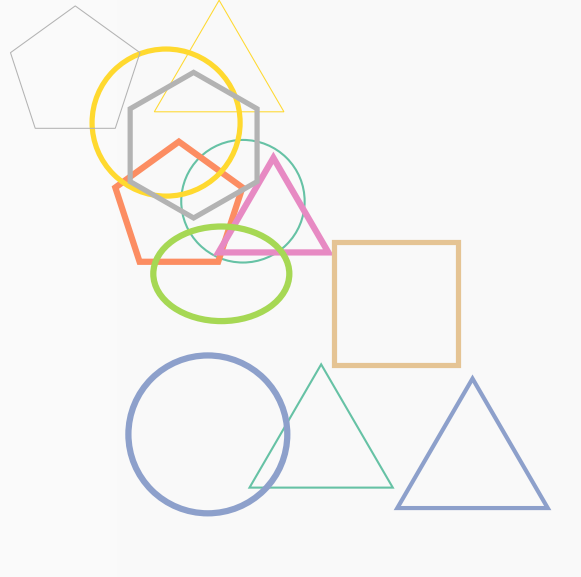[{"shape": "circle", "thickness": 1, "radius": 0.53, "center": [0.418, 0.651]}, {"shape": "triangle", "thickness": 1, "radius": 0.71, "center": [0.553, 0.226]}, {"shape": "pentagon", "thickness": 3, "radius": 0.57, "center": [0.308, 0.639]}, {"shape": "triangle", "thickness": 2, "radius": 0.75, "center": [0.813, 0.194]}, {"shape": "circle", "thickness": 3, "radius": 0.68, "center": [0.358, 0.247]}, {"shape": "triangle", "thickness": 3, "radius": 0.55, "center": [0.47, 0.617]}, {"shape": "oval", "thickness": 3, "radius": 0.58, "center": [0.381, 0.525]}, {"shape": "circle", "thickness": 2.5, "radius": 0.64, "center": [0.286, 0.787]}, {"shape": "triangle", "thickness": 0.5, "radius": 0.64, "center": [0.377, 0.87]}, {"shape": "square", "thickness": 2.5, "radius": 0.53, "center": [0.681, 0.474]}, {"shape": "pentagon", "thickness": 0.5, "radius": 0.59, "center": [0.129, 0.872]}, {"shape": "hexagon", "thickness": 2.5, "radius": 0.63, "center": [0.333, 0.748]}]